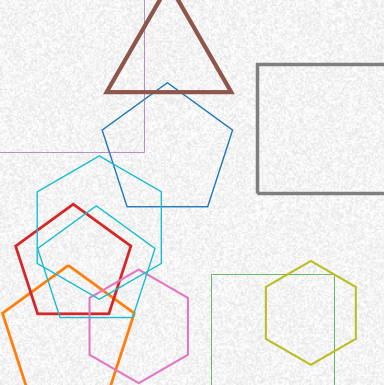[{"shape": "pentagon", "thickness": 1, "radius": 0.89, "center": [0.435, 0.607]}, {"shape": "pentagon", "thickness": 2, "radius": 0.9, "center": [0.178, 0.131]}, {"shape": "square", "thickness": 0.5, "radius": 0.8, "center": [0.708, 0.13]}, {"shape": "pentagon", "thickness": 2, "radius": 0.79, "center": [0.19, 0.312]}, {"shape": "square", "thickness": 0.5, "radius": 0.99, "center": [0.175, 0.803]}, {"shape": "triangle", "thickness": 3, "radius": 0.93, "center": [0.439, 0.854]}, {"shape": "hexagon", "thickness": 1.5, "radius": 0.74, "center": [0.36, 0.152]}, {"shape": "square", "thickness": 2.5, "radius": 0.84, "center": [0.835, 0.666]}, {"shape": "hexagon", "thickness": 1.5, "radius": 0.67, "center": [0.807, 0.187]}, {"shape": "hexagon", "thickness": 1, "radius": 0.93, "center": [0.258, 0.409]}, {"shape": "pentagon", "thickness": 1, "radius": 0.8, "center": [0.25, 0.305]}]